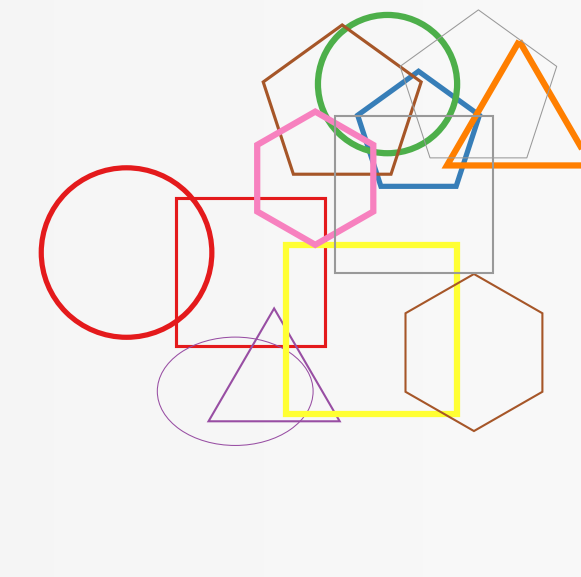[{"shape": "square", "thickness": 1.5, "radius": 0.64, "center": [0.431, 0.528]}, {"shape": "circle", "thickness": 2.5, "radius": 0.73, "center": [0.218, 0.562]}, {"shape": "pentagon", "thickness": 2.5, "radius": 0.55, "center": [0.72, 0.766]}, {"shape": "circle", "thickness": 3, "radius": 0.6, "center": [0.667, 0.854]}, {"shape": "triangle", "thickness": 1, "radius": 0.65, "center": [0.472, 0.335]}, {"shape": "oval", "thickness": 0.5, "radius": 0.67, "center": [0.405, 0.322]}, {"shape": "triangle", "thickness": 3, "radius": 0.72, "center": [0.893, 0.784]}, {"shape": "square", "thickness": 3, "radius": 0.73, "center": [0.639, 0.429]}, {"shape": "pentagon", "thickness": 1.5, "radius": 0.71, "center": [0.589, 0.813]}, {"shape": "hexagon", "thickness": 1, "radius": 0.68, "center": [0.815, 0.389]}, {"shape": "hexagon", "thickness": 3, "radius": 0.58, "center": [0.542, 0.691]}, {"shape": "square", "thickness": 1, "radius": 0.68, "center": [0.712, 0.663]}, {"shape": "pentagon", "thickness": 0.5, "radius": 0.71, "center": [0.823, 0.84]}]